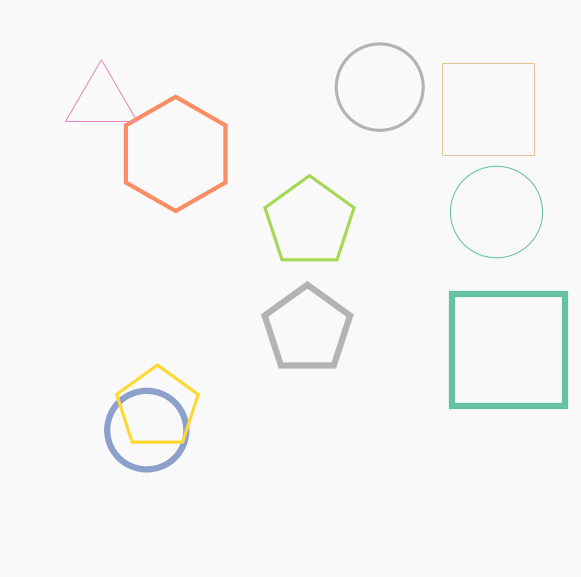[{"shape": "circle", "thickness": 0.5, "radius": 0.4, "center": [0.854, 0.632]}, {"shape": "square", "thickness": 3, "radius": 0.48, "center": [0.875, 0.393]}, {"shape": "hexagon", "thickness": 2, "radius": 0.49, "center": [0.302, 0.733]}, {"shape": "circle", "thickness": 3, "radius": 0.34, "center": [0.253, 0.254]}, {"shape": "triangle", "thickness": 0.5, "radius": 0.36, "center": [0.174, 0.824]}, {"shape": "pentagon", "thickness": 1.5, "radius": 0.4, "center": [0.532, 0.614]}, {"shape": "pentagon", "thickness": 1.5, "radius": 0.37, "center": [0.271, 0.293]}, {"shape": "square", "thickness": 0.5, "radius": 0.4, "center": [0.84, 0.81]}, {"shape": "circle", "thickness": 1.5, "radius": 0.37, "center": [0.653, 0.848]}, {"shape": "pentagon", "thickness": 3, "radius": 0.39, "center": [0.529, 0.429]}]